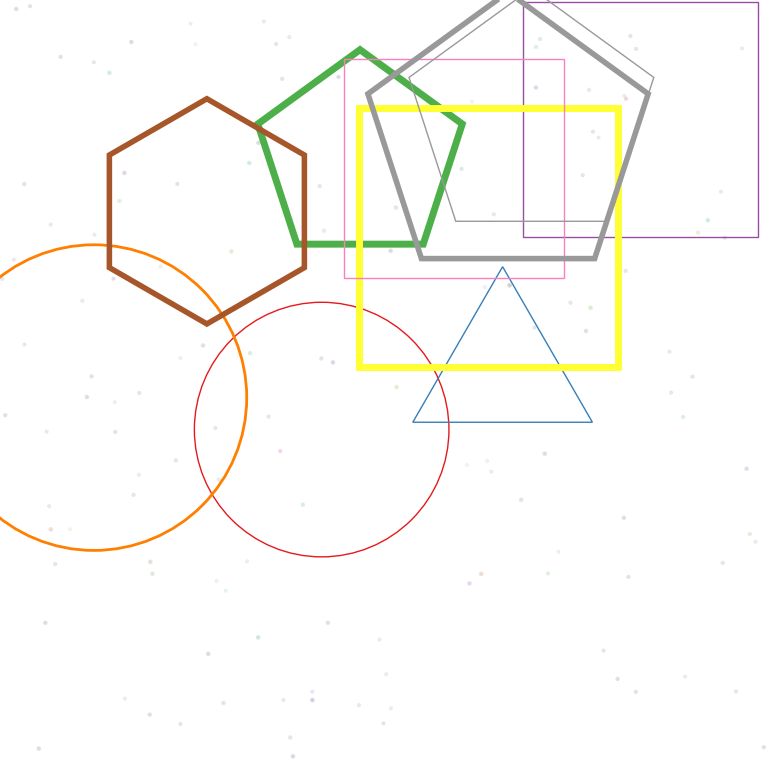[{"shape": "circle", "thickness": 0.5, "radius": 0.83, "center": [0.418, 0.442]}, {"shape": "triangle", "thickness": 0.5, "radius": 0.67, "center": [0.653, 0.519]}, {"shape": "pentagon", "thickness": 2.5, "radius": 0.7, "center": [0.468, 0.796]}, {"shape": "square", "thickness": 0.5, "radius": 0.76, "center": [0.832, 0.845]}, {"shape": "circle", "thickness": 1, "radius": 0.99, "center": [0.122, 0.484]}, {"shape": "square", "thickness": 2.5, "radius": 0.84, "center": [0.634, 0.691]}, {"shape": "hexagon", "thickness": 2, "radius": 0.73, "center": [0.269, 0.726]}, {"shape": "square", "thickness": 0.5, "radius": 0.71, "center": [0.59, 0.781]}, {"shape": "pentagon", "thickness": 0.5, "radius": 0.84, "center": [0.69, 0.848]}, {"shape": "pentagon", "thickness": 2, "radius": 0.96, "center": [0.66, 0.819]}]